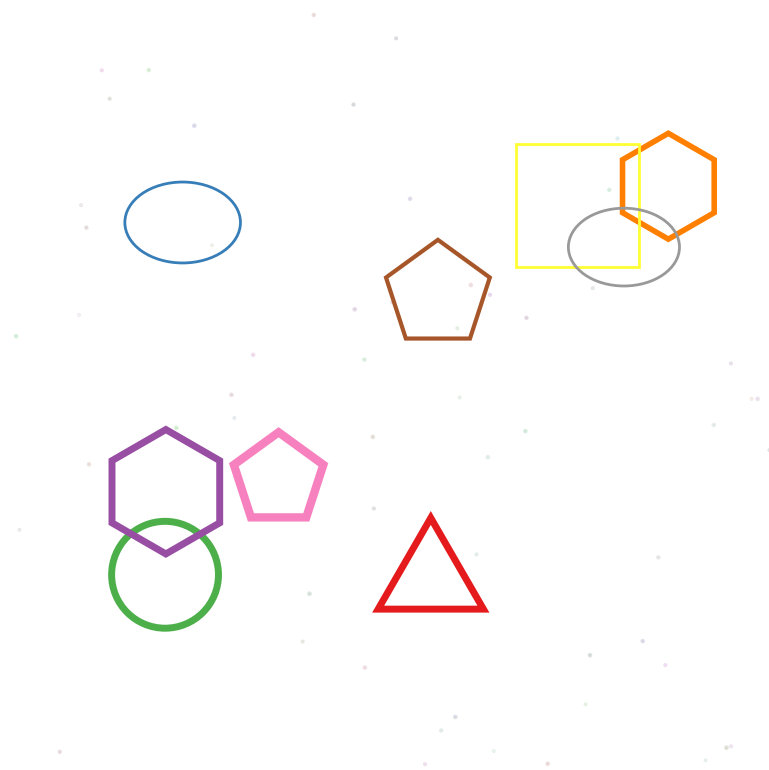[{"shape": "triangle", "thickness": 2.5, "radius": 0.39, "center": [0.559, 0.248]}, {"shape": "oval", "thickness": 1, "radius": 0.38, "center": [0.237, 0.711]}, {"shape": "circle", "thickness": 2.5, "radius": 0.35, "center": [0.214, 0.254]}, {"shape": "hexagon", "thickness": 2.5, "radius": 0.4, "center": [0.215, 0.361]}, {"shape": "hexagon", "thickness": 2, "radius": 0.34, "center": [0.868, 0.758]}, {"shape": "square", "thickness": 1, "radius": 0.4, "center": [0.75, 0.733]}, {"shape": "pentagon", "thickness": 1.5, "radius": 0.35, "center": [0.569, 0.618]}, {"shape": "pentagon", "thickness": 3, "radius": 0.31, "center": [0.362, 0.378]}, {"shape": "oval", "thickness": 1, "radius": 0.36, "center": [0.81, 0.679]}]